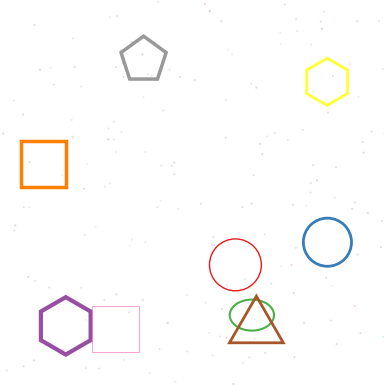[{"shape": "circle", "thickness": 1, "radius": 0.34, "center": [0.611, 0.312]}, {"shape": "circle", "thickness": 2, "radius": 0.31, "center": [0.85, 0.371]}, {"shape": "oval", "thickness": 1.5, "radius": 0.29, "center": [0.654, 0.182]}, {"shape": "hexagon", "thickness": 3, "radius": 0.37, "center": [0.171, 0.154]}, {"shape": "square", "thickness": 2.5, "radius": 0.3, "center": [0.113, 0.573]}, {"shape": "hexagon", "thickness": 2, "radius": 0.31, "center": [0.85, 0.788]}, {"shape": "triangle", "thickness": 2, "radius": 0.4, "center": [0.666, 0.15]}, {"shape": "square", "thickness": 0.5, "radius": 0.3, "center": [0.299, 0.145]}, {"shape": "pentagon", "thickness": 2.5, "radius": 0.31, "center": [0.373, 0.844]}]